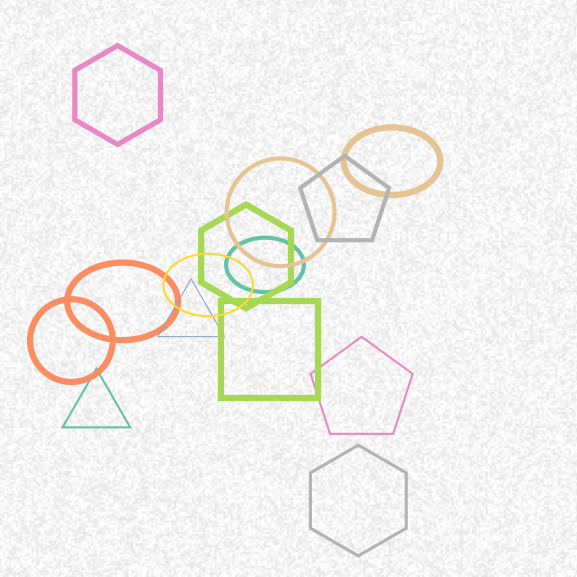[{"shape": "oval", "thickness": 2, "radius": 0.34, "center": [0.459, 0.54]}, {"shape": "triangle", "thickness": 1, "radius": 0.34, "center": [0.167, 0.293]}, {"shape": "oval", "thickness": 3, "radius": 0.48, "center": [0.212, 0.477]}, {"shape": "circle", "thickness": 3, "radius": 0.36, "center": [0.124, 0.409]}, {"shape": "triangle", "thickness": 0.5, "radius": 0.33, "center": [0.331, 0.45]}, {"shape": "pentagon", "thickness": 1, "radius": 0.46, "center": [0.626, 0.323]}, {"shape": "hexagon", "thickness": 2.5, "radius": 0.43, "center": [0.204, 0.835]}, {"shape": "square", "thickness": 3, "radius": 0.42, "center": [0.467, 0.394]}, {"shape": "hexagon", "thickness": 3, "radius": 0.45, "center": [0.426, 0.555]}, {"shape": "oval", "thickness": 1, "radius": 0.39, "center": [0.36, 0.506]}, {"shape": "oval", "thickness": 3, "radius": 0.42, "center": [0.679, 0.72]}, {"shape": "circle", "thickness": 2, "radius": 0.47, "center": [0.486, 0.631]}, {"shape": "hexagon", "thickness": 1.5, "radius": 0.48, "center": [0.62, 0.132]}, {"shape": "pentagon", "thickness": 2, "radius": 0.4, "center": [0.597, 0.649]}]